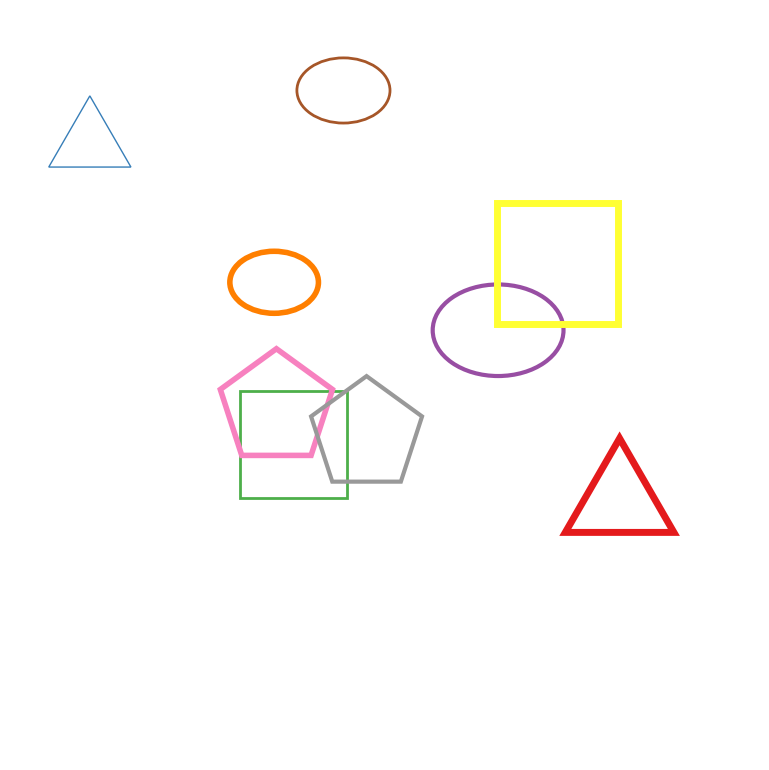[{"shape": "triangle", "thickness": 2.5, "radius": 0.41, "center": [0.805, 0.349]}, {"shape": "triangle", "thickness": 0.5, "radius": 0.31, "center": [0.117, 0.814]}, {"shape": "square", "thickness": 1, "radius": 0.35, "center": [0.381, 0.422]}, {"shape": "oval", "thickness": 1.5, "radius": 0.42, "center": [0.647, 0.571]}, {"shape": "oval", "thickness": 2, "radius": 0.29, "center": [0.356, 0.633]}, {"shape": "square", "thickness": 2.5, "radius": 0.39, "center": [0.724, 0.658]}, {"shape": "oval", "thickness": 1, "radius": 0.3, "center": [0.446, 0.883]}, {"shape": "pentagon", "thickness": 2, "radius": 0.38, "center": [0.359, 0.471]}, {"shape": "pentagon", "thickness": 1.5, "radius": 0.38, "center": [0.476, 0.436]}]